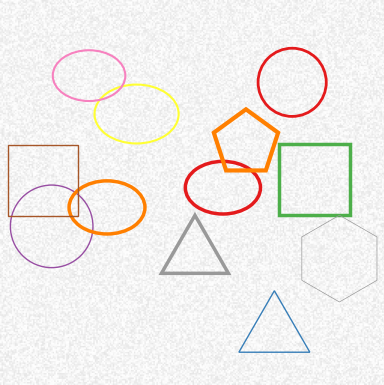[{"shape": "oval", "thickness": 2.5, "radius": 0.49, "center": [0.579, 0.512]}, {"shape": "circle", "thickness": 2, "radius": 0.44, "center": [0.759, 0.786]}, {"shape": "triangle", "thickness": 1, "radius": 0.53, "center": [0.713, 0.138]}, {"shape": "square", "thickness": 2.5, "radius": 0.46, "center": [0.818, 0.534]}, {"shape": "circle", "thickness": 1, "radius": 0.54, "center": [0.134, 0.412]}, {"shape": "oval", "thickness": 2.5, "radius": 0.49, "center": [0.278, 0.461]}, {"shape": "pentagon", "thickness": 3, "radius": 0.44, "center": [0.639, 0.628]}, {"shape": "oval", "thickness": 1.5, "radius": 0.55, "center": [0.355, 0.704]}, {"shape": "square", "thickness": 1, "radius": 0.46, "center": [0.113, 0.531]}, {"shape": "oval", "thickness": 1.5, "radius": 0.47, "center": [0.231, 0.804]}, {"shape": "hexagon", "thickness": 0.5, "radius": 0.56, "center": [0.882, 0.328]}, {"shape": "triangle", "thickness": 2.5, "radius": 0.5, "center": [0.506, 0.34]}]